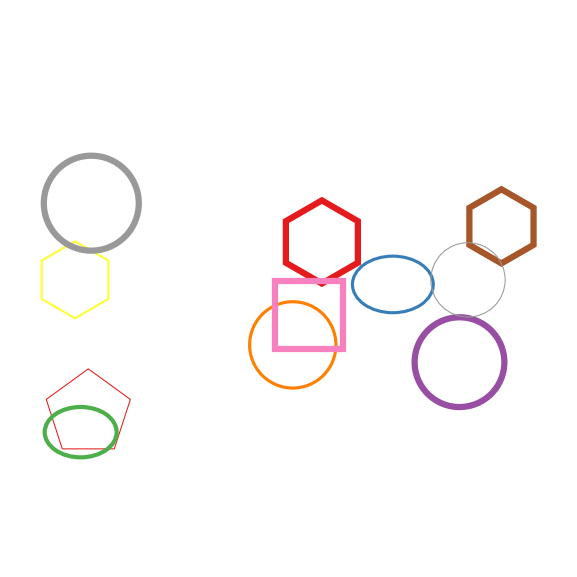[{"shape": "hexagon", "thickness": 3, "radius": 0.36, "center": [0.557, 0.58]}, {"shape": "pentagon", "thickness": 0.5, "radius": 0.38, "center": [0.153, 0.284]}, {"shape": "oval", "thickness": 1.5, "radius": 0.35, "center": [0.68, 0.507]}, {"shape": "oval", "thickness": 2, "radius": 0.31, "center": [0.14, 0.251]}, {"shape": "circle", "thickness": 3, "radius": 0.39, "center": [0.796, 0.372]}, {"shape": "circle", "thickness": 1.5, "radius": 0.37, "center": [0.507, 0.402]}, {"shape": "hexagon", "thickness": 1, "radius": 0.33, "center": [0.13, 0.515]}, {"shape": "hexagon", "thickness": 3, "radius": 0.32, "center": [0.868, 0.607]}, {"shape": "square", "thickness": 3, "radius": 0.29, "center": [0.535, 0.454]}, {"shape": "circle", "thickness": 3, "radius": 0.41, "center": [0.158, 0.647]}, {"shape": "circle", "thickness": 0.5, "radius": 0.32, "center": [0.81, 0.514]}]